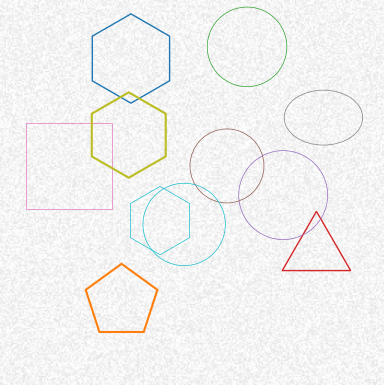[{"shape": "hexagon", "thickness": 1, "radius": 0.58, "center": [0.34, 0.848]}, {"shape": "pentagon", "thickness": 1.5, "radius": 0.49, "center": [0.316, 0.217]}, {"shape": "circle", "thickness": 0.5, "radius": 0.52, "center": [0.642, 0.878]}, {"shape": "triangle", "thickness": 1, "radius": 0.51, "center": [0.822, 0.348]}, {"shape": "circle", "thickness": 0.5, "radius": 0.58, "center": [0.736, 0.493]}, {"shape": "circle", "thickness": 0.5, "radius": 0.48, "center": [0.59, 0.569]}, {"shape": "square", "thickness": 0.5, "radius": 0.56, "center": [0.178, 0.568]}, {"shape": "oval", "thickness": 0.5, "radius": 0.51, "center": [0.84, 0.695]}, {"shape": "hexagon", "thickness": 1.5, "radius": 0.55, "center": [0.334, 0.649]}, {"shape": "circle", "thickness": 0.5, "radius": 0.54, "center": [0.478, 0.417]}, {"shape": "hexagon", "thickness": 0.5, "radius": 0.44, "center": [0.416, 0.427]}]